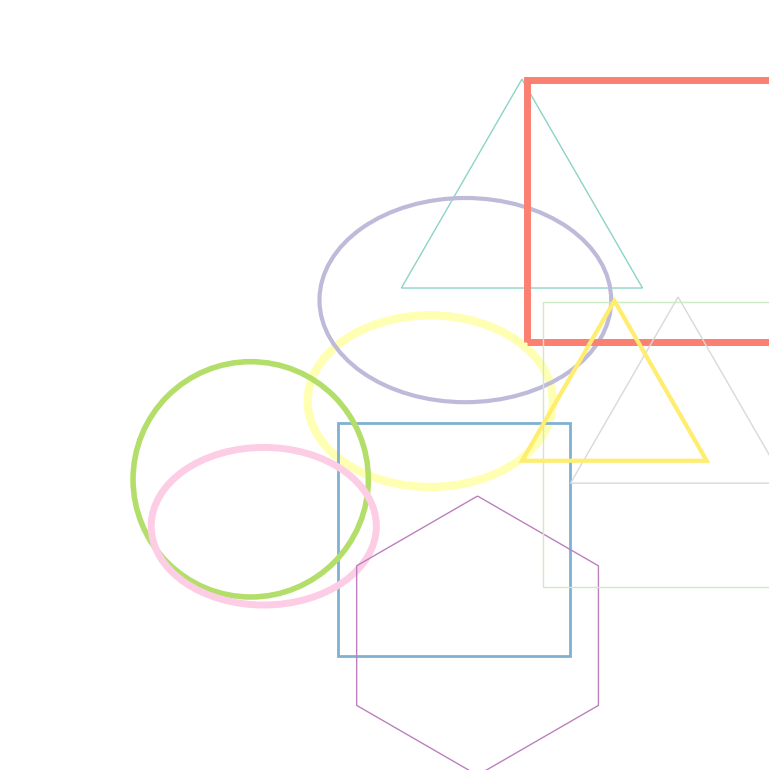[{"shape": "triangle", "thickness": 0.5, "radius": 0.9, "center": [0.678, 0.716]}, {"shape": "oval", "thickness": 3, "radius": 0.8, "center": [0.559, 0.479]}, {"shape": "oval", "thickness": 1.5, "radius": 0.95, "center": [0.604, 0.61]}, {"shape": "square", "thickness": 2.5, "radius": 0.85, "center": [0.855, 0.726]}, {"shape": "square", "thickness": 1, "radius": 0.76, "center": [0.59, 0.299]}, {"shape": "circle", "thickness": 2, "radius": 0.76, "center": [0.326, 0.377]}, {"shape": "oval", "thickness": 2.5, "radius": 0.73, "center": [0.343, 0.317]}, {"shape": "triangle", "thickness": 0.5, "radius": 0.81, "center": [0.881, 0.453]}, {"shape": "hexagon", "thickness": 0.5, "radius": 0.91, "center": [0.62, 0.175]}, {"shape": "square", "thickness": 0.5, "radius": 0.92, "center": [0.89, 0.423]}, {"shape": "triangle", "thickness": 1.5, "radius": 0.69, "center": [0.798, 0.471]}]